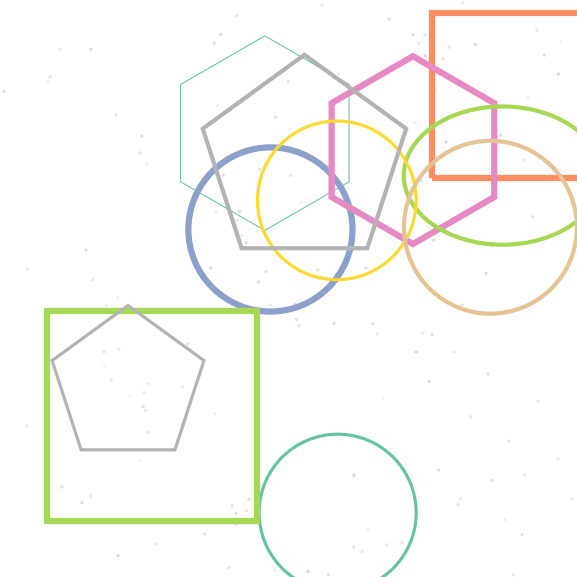[{"shape": "circle", "thickness": 1.5, "radius": 0.68, "center": [0.585, 0.111]}, {"shape": "hexagon", "thickness": 0.5, "radius": 0.84, "center": [0.459, 0.769]}, {"shape": "square", "thickness": 3, "radius": 0.71, "center": [0.891, 0.834]}, {"shape": "circle", "thickness": 3, "radius": 0.71, "center": [0.468, 0.602]}, {"shape": "hexagon", "thickness": 3, "radius": 0.81, "center": [0.715, 0.739]}, {"shape": "square", "thickness": 3, "radius": 0.91, "center": [0.263, 0.279]}, {"shape": "oval", "thickness": 2, "radius": 0.86, "center": [0.87, 0.695]}, {"shape": "circle", "thickness": 1.5, "radius": 0.69, "center": [0.583, 0.652]}, {"shape": "circle", "thickness": 2, "radius": 0.75, "center": [0.849, 0.606]}, {"shape": "pentagon", "thickness": 1.5, "radius": 0.69, "center": [0.222, 0.332]}, {"shape": "pentagon", "thickness": 2, "radius": 0.93, "center": [0.527, 0.719]}]